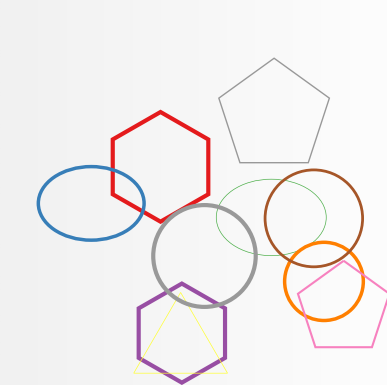[{"shape": "hexagon", "thickness": 3, "radius": 0.71, "center": [0.414, 0.567]}, {"shape": "oval", "thickness": 2.5, "radius": 0.68, "center": [0.235, 0.472]}, {"shape": "oval", "thickness": 0.5, "radius": 0.71, "center": [0.7, 0.435]}, {"shape": "hexagon", "thickness": 3, "radius": 0.64, "center": [0.469, 0.135]}, {"shape": "circle", "thickness": 2.5, "radius": 0.51, "center": [0.836, 0.269]}, {"shape": "triangle", "thickness": 0.5, "radius": 0.7, "center": [0.466, 0.101]}, {"shape": "circle", "thickness": 2, "radius": 0.63, "center": [0.81, 0.433]}, {"shape": "pentagon", "thickness": 1.5, "radius": 0.62, "center": [0.887, 0.199]}, {"shape": "pentagon", "thickness": 1, "radius": 0.75, "center": [0.707, 0.699]}, {"shape": "circle", "thickness": 3, "radius": 0.66, "center": [0.528, 0.335]}]